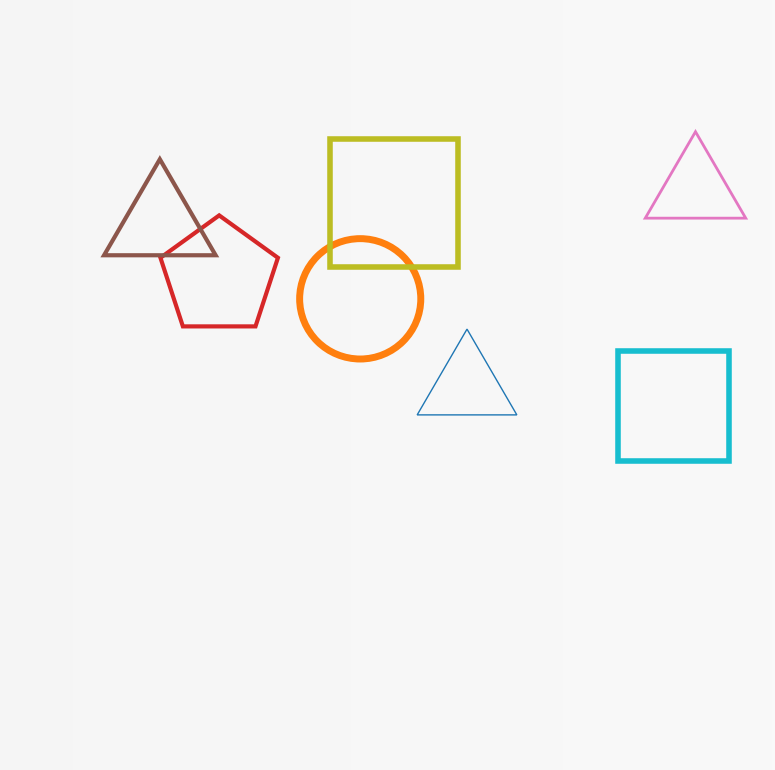[{"shape": "triangle", "thickness": 0.5, "radius": 0.37, "center": [0.603, 0.498]}, {"shape": "circle", "thickness": 2.5, "radius": 0.39, "center": [0.465, 0.612]}, {"shape": "pentagon", "thickness": 1.5, "radius": 0.4, "center": [0.283, 0.641]}, {"shape": "triangle", "thickness": 1.5, "radius": 0.42, "center": [0.206, 0.71]}, {"shape": "triangle", "thickness": 1, "radius": 0.37, "center": [0.897, 0.754]}, {"shape": "square", "thickness": 2, "radius": 0.41, "center": [0.508, 0.736]}, {"shape": "square", "thickness": 2, "radius": 0.36, "center": [0.869, 0.473]}]